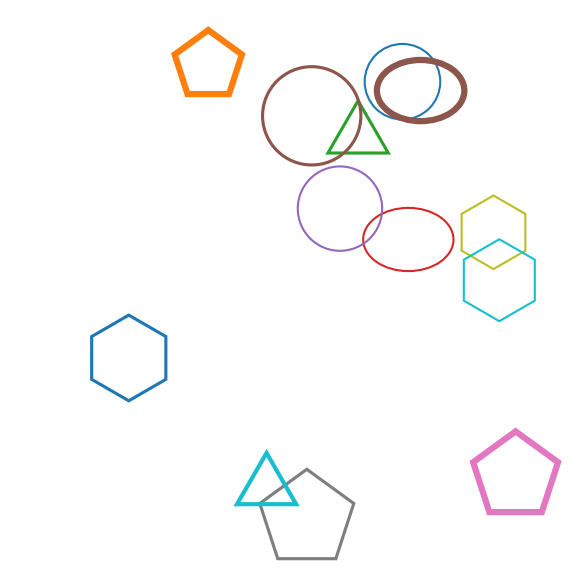[{"shape": "hexagon", "thickness": 1.5, "radius": 0.37, "center": [0.223, 0.379]}, {"shape": "circle", "thickness": 1, "radius": 0.33, "center": [0.697, 0.858]}, {"shape": "pentagon", "thickness": 3, "radius": 0.31, "center": [0.361, 0.886]}, {"shape": "triangle", "thickness": 1.5, "radius": 0.3, "center": [0.62, 0.764]}, {"shape": "oval", "thickness": 1, "radius": 0.39, "center": [0.707, 0.584]}, {"shape": "circle", "thickness": 1, "radius": 0.37, "center": [0.589, 0.638]}, {"shape": "circle", "thickness": 1.5, "radius": 0.43, "center": [0.54, 0.799]}, {"shape": "oval", "thickness": 3, "radius": 0.38, "center": [0.728, 0.842]}, {"shape": "pentagon", "thickness": 3, "radius": 0.39, "center": [0.893, 0.175]}, {"shape": "pentagon", "thickness": 1.5, "radius": 0.43, "center": [0.531, 0.101]}, {"shape": "hexagon", "thickness": 1, "radius": 0.32, "center": [0.855, 0.597]}, {"shape": "hexagon", "thickness": 1, "radius": 0.35, "center": [0.865, 0.514]}, {"shape": "triangle", "thickness": 2, "radius": 0.3, "center": [0.462, 0.156]}]